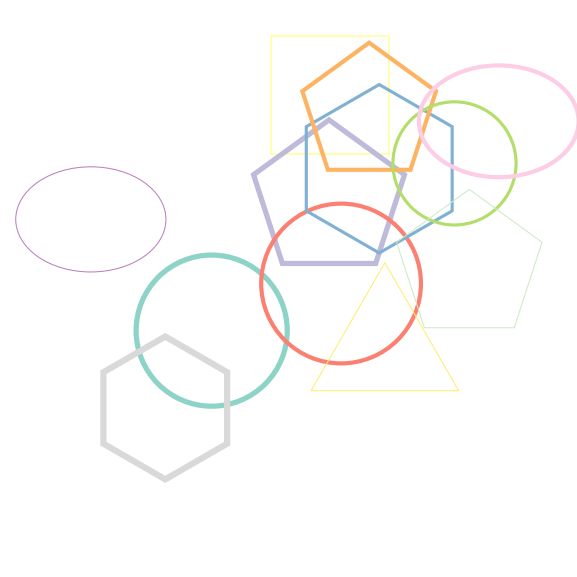[{"shape": "circle", "thickness": 2.5, "radius": 0.65, "center": [0.367, 0.427]}, {"shape": "square", "thickness": 1, "radius": 0.51, "center": [0.571, 0.834]}, {"shape": "pentagon", "thickness": 2.5, "radius": 0.69, "center": [0.57, 0.654]}, {"shape": "circle", "thickness": 2, "radius": 0.69, "center": [0.591, 0.508]}, {"shape": "hexagon", "thickness": 1.5, "radius": 0.73, "center": [0.657, 0.707]}, {"shape": "pentagon", "thickness": 2, "radius": 0.61, "center": [0.639, 0.804]}, {"shape": "circle", "thickness": 1.5, "radius": 0.53, "center": [0.787, 0.716]}, {"shape": "oval", "thickness": 2, "radius": 0.69, "center": [0.864, 0.789]}, {"shape": "hexagon", "thickness": 3, "radius": 0.62, "center": [0.286, 0.293]}, {"shape": "oval", "thickness": 0.5, "radius": 0.65, "center": [0.157, 0.619]}, {"shape": "pentagon", "thickness": 0.5, "radius": 0.66, "center": [0.813, 0.539]}, {"shape": "triangle", "thickness": 0.5, "radius": 0.74, "center": [0.666, 0.396]}]